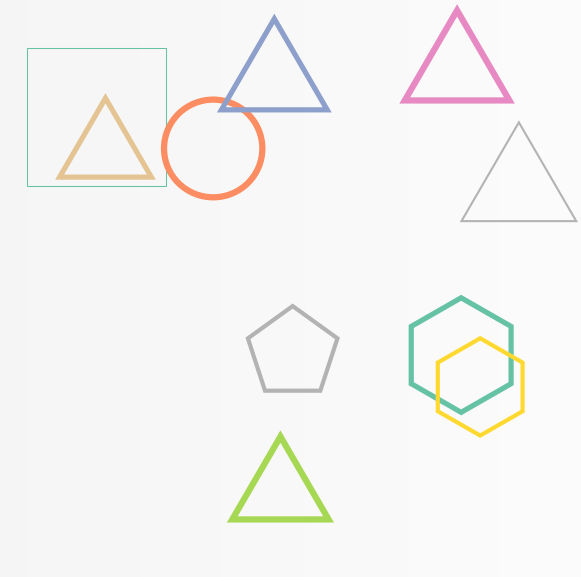[{"shape": "square", "thickness": 0.5, "radius": 0.6, "center": [0.166, 0.797]}, {"shape": "hexagon", "thickness": 2.5, "radius": 0.5, "center": [0.793, 0.384]}, {"shape": "circle", "thickness": 3, "radius": 0.42, "center": [0.367, 0.742]}, {"shape": "triangle", "thickness": 2.5, "radius": 0.53, "center": [0.472, 0.861]}, {"shape": "triangle", "thickness": 3, "radius": 0.52, "center": [0.786, 0.877]}, {"shape": "triangle", "thickness": 3, "radius": 0.48, "center": [0.482, 0.148]}, {"shape": "hexagon", "thickness": 2, "radius": 0.42, "center": [0.826, 0.329]}, {"shape": "triangle", "thickness": 2.5, "radius": 0.46, "center": [0.181, 0.738]}, {"shape": "triangle", "thickness": 1, "radius": 0.57, "center": [0.893, 0.673]}, {"shape": "pentagon", "thickness": 2, "radius": 0.4, "center": [0.504, 0.388]}]